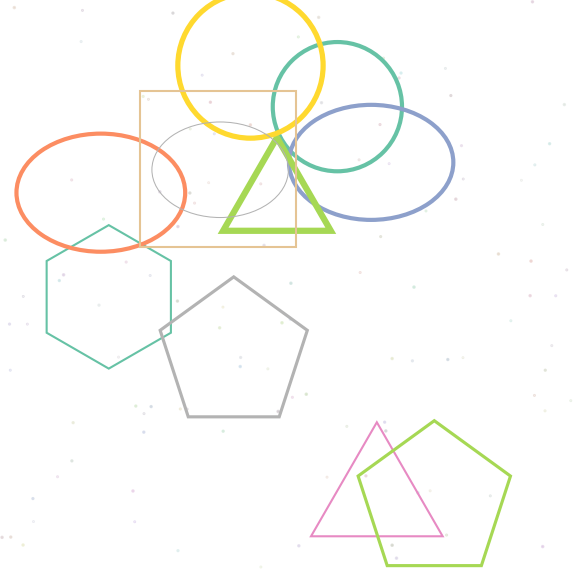[{"shape": "circle", "thickness": 2, "radius": 0.56, "center": [0.584, 0.814]}, {"shape": "hexagon", "thickness": 1, "radius": 0.62, "center": [0.188, 0.485]}, {"shape": "oval", "thickness": 2, "radius": 0.73, "center": [0.175, 0.665]}, {"shape": "oval", "thickness": 2, "radius": 0.71, "center": [0.643, 0.718]}, {"shape": "triangle", "thickness": 1, "radius": 0.66, "center": [0.653, 0.136]}, {"shape": "triangle", "thickness": 3, "radius": 0.54, "center": [0.48, 0.653]}, {"shape": "pentagon", "thickness": 1.5, "radius": 0.69, "center": [0.752, 0.132]}, {"shape": "circle", "thickness": 2.5, "radius": 0.63, "center": [0.434, 0.886]}, {"shape": "square", "thickness": 1, "radius": 0.67, "center": [0.377, 0.706]}, {"shape": "pentagon", "thickness": 1.5, "radius": 0.67, "center": [0.405, 0.386]}, {"shape": "oval", "thickness": 0.5, "radius": 0.59, "center": [0.381, 0.705]}]